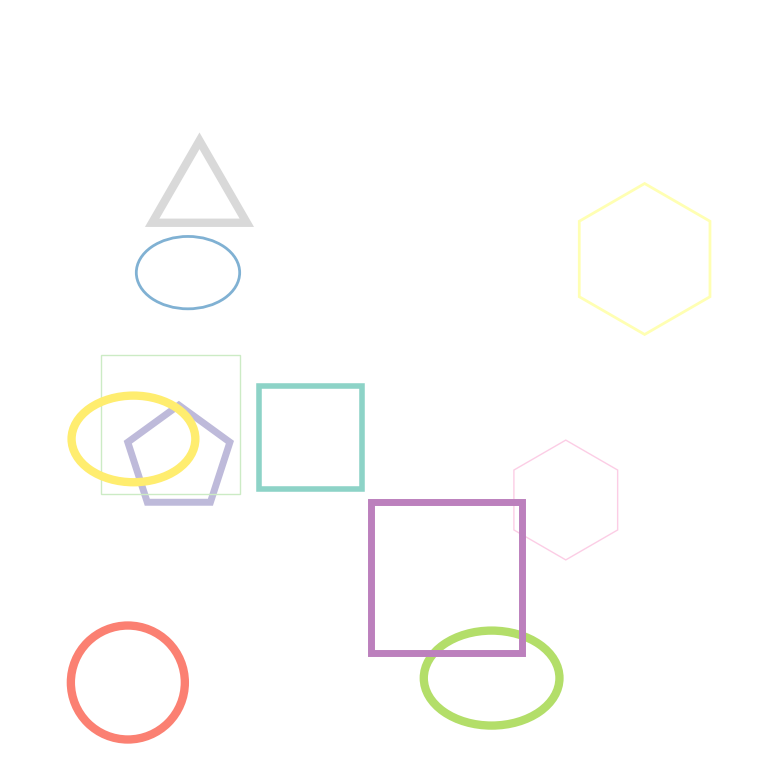[{"shape": "square", "thickness": 2, "radius": 0.33, "center": [0.403, 0.432]}, {"shape": "hexagon", "thickness": 1, "radius": 0.49, "center": [0.837, 0.664]}, {"shape": "pentagon", "thickness": 2.5, "radius": 0.35, "center": [0.232, 0.404]}, {"shape": "circle", "thickness": 3, "radius": 0.37, "center": [0.166, 0.114]}, {"shape": "oval", "thickness": 1, "radius": 0.34, "center": [0.244, 0.646]}, {"shape": "oval", "thickness": 3, "radius": 0.44, "center": [0.638, 0.119]}, {"shape": "hexagon", "thickness": 0.5, "radius": 0.39, "center": [0.735, 0.351]}, {"shape": "triangle", "thickness": 3, "radius": 0.35, "center": [0.259, 0.746]}, {"shape": "square", "thickness": 2.5, "radius": 0.49, "center": [0.58, 0.25]}, {"shape": "square", "thickness": 0.5, "radius": 0.45, "center": [0.222, 0.448]}, {"shape": "oval", "thickness": 3, "radius": 0.4, "center": [0.173, 0.43]}]